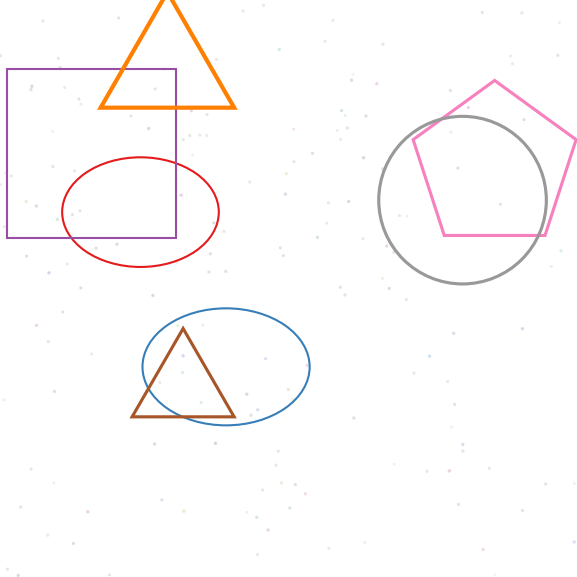[{"shape": "oval", "thickness": 1, "radius": 0.68, "center": [0.243, 0.632]}, {"shape": "oval", "thickness": 1, "radius": 0.72, "center": [0.391, 0.364]}, {"shape": "square", "thickness": 1, "radius": 0.73, "center": [0.159, 0.733]}, {"shape": "triangle", "thickness": 2, "radius": 0.67, "center": [0.29, 0.879]}, {"shape": "triangle", "thickness": 1.5, "radius": 0.51, "center": [0.317, 0.328]}, {"shape": "pentagon", "thickness": 1.5, "radius": 0.74, "center": [0.857, 0.711]}, {"shape": "circle", "thickness": 1.5, "radius": 0.73, "center": [0.801, 0.653]}]